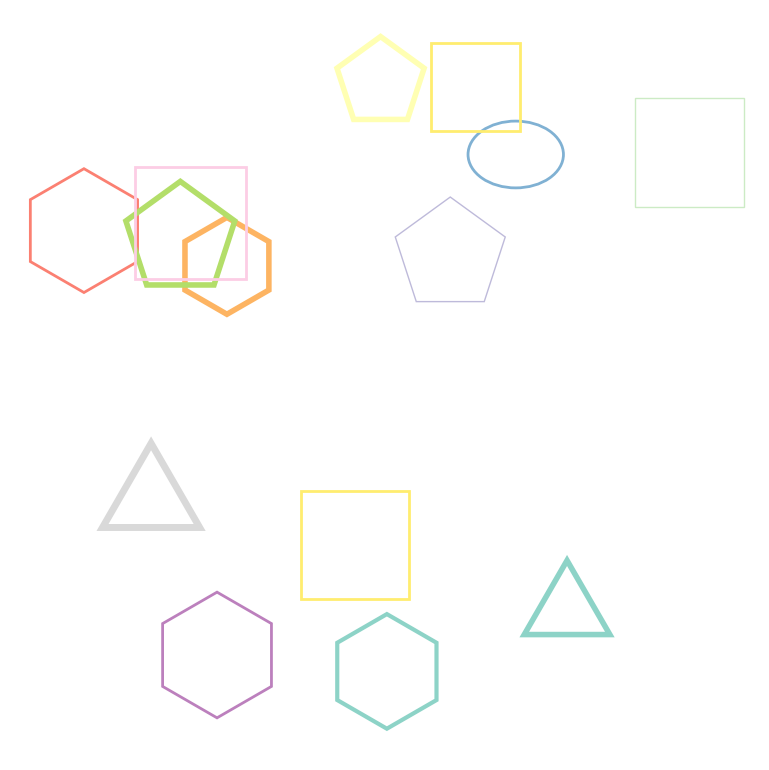[{"shape": "hexagon", "thickness": 1.5, "radius": 0.37, "center": [0.502, 0.128]}, {"shape": "triangle", "thickness": 2, "radius": 0.32, "center": [0.736, 0.208]}, {"shape": "pentagon", "thickness": 2, "radius": 0.3, "center": [0.494, 0.893]}, {"shape": "pentagon", "thickness": 0.5, "radius": 0.38, "center": [0.585, 0.669]}, {"shape": "hexagon", "thickness": 1, "radius": 0.4, "center": [0.109, 0.701]}, {"shape": "oval", "thickness": 1, "radius": 0.31, "center": [0.67, 0.799]}, {"shape": "hexagon", "thickness": 2, "radius": 0.31, "center": [0.295, 0.655]}, {"shape": "pentagon", "thickness": 2, "radius": 0.37, "center": [0.234, 0.69]}, {"shape": "square", "thickness": 1, "radius": 0.36, "center": [0.248, 0.711]}, {"shape": "triangle", "thickness": 2.5, "radius": 0.36, "center": [0.196, 0.351]}, {"shape": "hexagon", "thickness": 1, "radius": 0.41, "center": [0.282, 0.149]}, {"shape": "square", "thickness": 0.5, "radius": 0.35, "center": [0.895, 0.802]}, {"shape": "square", "thickness": 1, "radius": 0.35, "center": [0.461, 0.293]}, {"shape": "square", "thickness": 1, "radius": 0.29, "center": [0.617, 0.887]}]